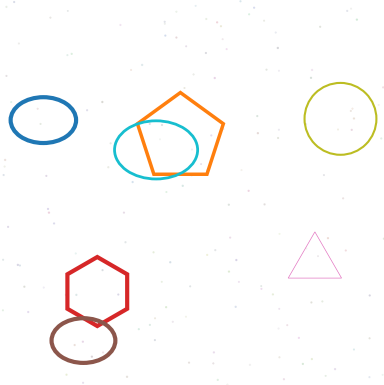[{"shape": "oval", "thickness": 3, "radius": 0.43, "center": [0.113, 0.688]}, {"shape": "pentagon", "thickness": 2.5, "radius": 0.59, "center": [0.469, 0.642]}, {"shape": "hexagon", "thickness": 3, "radius": 0.45, "center": [0.253, 0.243]}, {"shape": "oval", "thickness": 3, "radius": 0.41, "center": [0.217, 0.115]}, {"shape": "triangle", "thickness": 0.5, "radius": 0.4, "center": [0.818, 0.318]}, {"shape": "circle", "thickness": 1.5, "radius": 0.47, "center": [0.884, 0.691]}, {"shape": "oval", "thickness": 2, "radius": 0.54, "center": [0.405, 0.611]}]